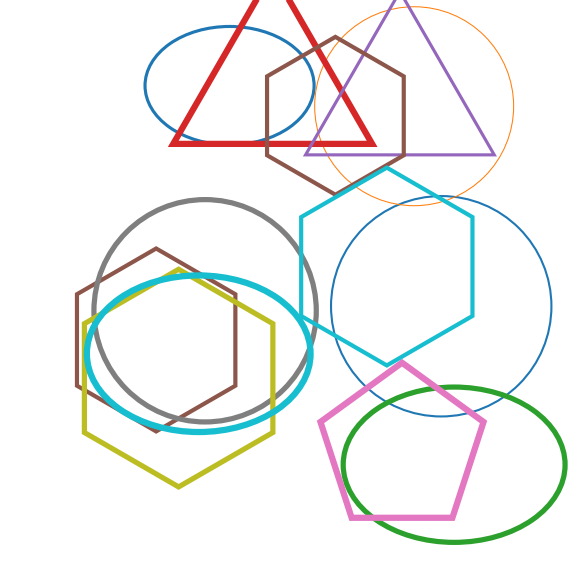[{"shape": "oval", "thickness": 1.5, "radius": 0.73, "center": [0.398, 0.851]}, {"shape": "circle", "thickness": 1, "radius": 0.95, "center": [0.764, 0.469]}, {"shape": "circle", "thickness": 0.5, "radius": 0.86, "center": [0.717, 0.815]}, {"shape": "oval", "thickness": 2.5, "radius": 0.96, "center": [0.786, 0.194]}, {"shape": "triangle", "thickness": 3, "radius": 0.99, "center": [0.472, 0.849]}, {"shape": "triangle", "thickness": 1.5, "radius": 0.94, "center": [0.692, 0.825]}, {"shape": "hexagon", "thickness": 2, "radius": 0.79, "center": [0.27, 0.41]}, {"shape": "hexagon", "thickness": 2, "radius": 0.68, "center": [0.581, 0.799]}, {"shape": "pentagon", "thickness": 3, "radius": 0.74, "center": [0.696, 0.223]}, {"shape": "circle", "thickness": 2.5, "radius": 0.96, "center": [0.355, 0.461]}, {"shape": "hexagon", "thickness": 2.5, "radius": 0.94, "center": [0.309, 0.344]}, {"shape": "hexagon", "thickness": 2, "radius": 0.86, "center": [0.67, 0.538]}, {"shape": "oval", "thickness": 3, "radius": 0.97, "center": [0.344, 0.387]}]